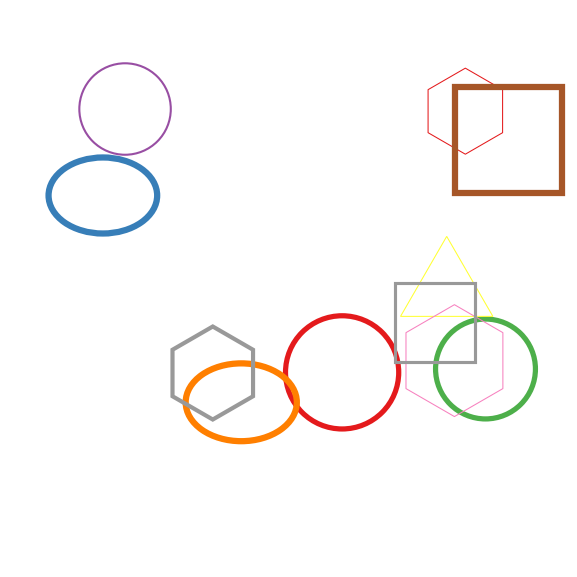[{"shape": "circle", "thickness": 2.5, "radius": 0.49, "center": [0.592, 0.354]}, {"shape": "hexagon", "thickness": 0.5, "radius": 0.37, "center": [0.806, 0.807]}, {"shape": "oval", "thickness": 3, "radius": 0.47, "center": [0.178, 0.661]}, {"shape": "circle", "thickness": 2.5, "radius": 0.43, "center": [0.841, 0.36]}, {"shape": "circle", "thickness": 1, "radius": 0.4, "center": [0.217, 0.81]}, {"shape": "oval", "thickness": 3, "radius": 0.48, "center": [0.418, 0.303]}, {"shape": "triangle", "thickness": 0.5, "radius": 0.46, "center": [0.774, 0.497]}, {"shape": "square", "thickness": 3, "radius": 0.46, "center": [0.881, 0.757]}, {"shape": "hexagon", "thickness": 0.5, "radius": 0.48, "center": [0.787, 0.375]}, {"shape": "hexagon", "thickness": 2, "radius": 0.4, "center": [0.368, 0.353]}, {"shape": "square", "thickness": 1.5, "radius": 0.34, "center": [0.753, 0.44]}]